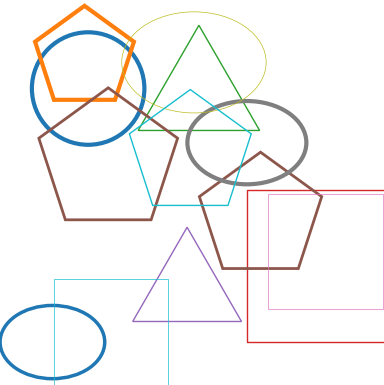[{"shape": "oval", "thickness": 2.5, "radius": 0.68, "center": [0.136, 0.111]}, {"shape": "circle", "thickness": 3, "radius": 0.73, "center": [0.229, 0.77]}, {"shape": "pentagon", "thickness": 3, "radius": 0.67, "center": [0.219, 0.85]}, {"shape": "triangle", "thickness": 1, "radius": 0.91, "center": [0.517, 0.752]}, {"shape": "square", "thickness": 1, "radius": 0.99, "center": [0.839, 0.309]}, {"shape": "triangle", "thickness": 1, "radius": 0.82, "center": [0.486, 0.247]}, {"shape": "pentagon", "thickness": 2, "radius": 0.84, "center": [0.677, 0.438]}, {"shape": "pentagon", "thickness": 2, "radius": 0.95, "center": [0.281, 0.582]}, {"shape": "square", "thickness": 0.5, "radius": 0.75, "center": [0.845, 0.346]}, {"shape": "oval", "thickness": 3, "radius": 0.77, "center": [0.641, 0.629]}, {"shape": "oval", "thickness": 0.5, "radius": 0.94, "center": [0.504, 0.838]}, {"shape": "pentagon", "thickness": 1, "radius": 0.83, "center": [0.494, 0.601]}, {"shape": "square", "thickness": 0.5, "radius": 0.74, "center": [0.288, 0.125]}]